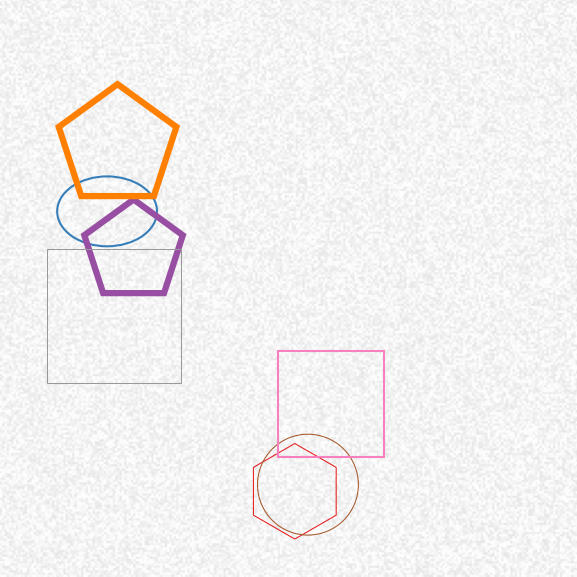[{"shape": "hexagon", "thickness": 0.5, "radius": 0.41, "center": [0.51, 0.148]}, {"shape": "oval", "thickness": 1, "radius": 0.43, "center": [0.185, 0.633]}, {"shape": "pentagon", "thickness": 3, "radius": 0.45, "center": [0.231, 0.564]}, {"shape": "pentagon", "thickness": 3, "radius": 0.54, "center": [0.204, 0.746]}, {"shape": "circle", "thickness": 0.5, "radius": 0.44, "center": [0.533, 0.16]}, {"shape": "square", "thickness": 1, "radius": 0.46, "center": [0.573, 0.299]}, {"shape": "square", "thickness": 0.5, "radius": 0.58, "center": [0.198, 0.452]}]